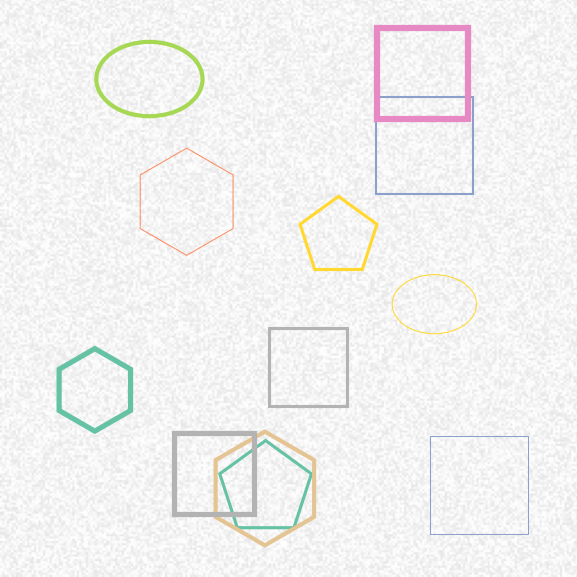[{"shape": "hexagon", "thickness": 2.5, "radius": 0.36, "center": [0.164, 0.324]}, {"shape": "pentagon", "thickness": 1.5, "radius": 0.42, "center": [0.46, 0.153]}, {"shape": "hexagon", "thickness": 0.5, "radius": 0.46, "center": [0.323, 0.65]}, {"shape": "square", "thickness": 1, "radius": 0.42, "center": [0.735, 0.748]}, {"shape": "square", "thickness": 0.5, "radius": 0.43, "center": [0.83, 0.159]}, {"shape": "square", "thickness": 3, "radius": 0.39, "center": [0.731, 0.872]}, {"shape": "oval", "thickness": 2, "radius": 0.46, "center": [0.259, 0.862]}, {"shape": "oval", "thickness": 0.5, "radius": 0.37, "center": [0.752, 0.472]}, {"shape": "pentagon", "thickness": 1.5, "radius": 0.35, "center": [0.586, 0.589]}, {"shape": "hexagon", "thickness": 2, "radius": 0.49, "center": [0.459, 0.153]}, {"shape": "square", "thickness": 1.5, "radius": 0.34, "center": [0.534, 0.363]}, {"shape": "square", "thickness": 2.5, "radius": 0.35, "center": [0.371, 0.18]}]